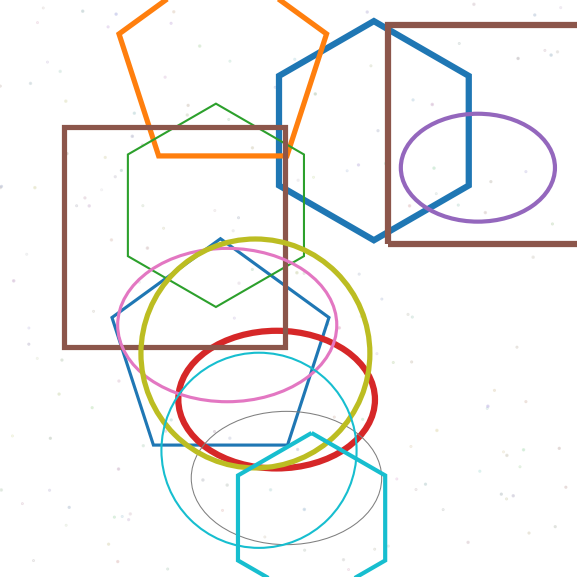[{"shape": "pentagon", "thickness": 1.5, "radius": 0.99, "center": [0.382, 0.388]}, {"shape": "hexagon", "thickness": 3, "radius": 0.95, "center": [0.647, 0.773]}, {"shape": "pentagon", "thickness": 2.5, "radius": 0.94, "center": [0.386, 0.882]}, {"shape": "hexagon", "thickness": 1, "radius": 0.88, "center": [0.374, 0.644]}, {"shape": "oval", "thickness": 3, "radius": 0.85, "center": [0.479, 0.307]}, {"shape": "oval", "thickness": 2, "radius": 0.67, "center": [0.828, 0.709]}, {"shape": "square", "thickness": 2.5, "radius": 0.96, "center": [0.301, 0.589]}, {"shape": "square", "thickness": 3, "radius": 0.95, "center": [0.862, 0.766]}, {"shape": "oval", "thickness": 1.5, "radius": 0.95, "center": [0.393, 0.436]}, {"shape": "oval", "thickness": 0.5, "radius": 0.82, "center": [0.496, 0.171]}, {"shape": "circle", "thickness": 2.5, "radius": 0.99, "center": [0.442, 0.387]}, {"shape": "hexagon", "thickness": 2, "radius": 0.74, "center": [0.54, 0.102]}, {"shape": "circle", "thickness": 1, "radius": 0.84, "center": [0.448, 0.219]}]